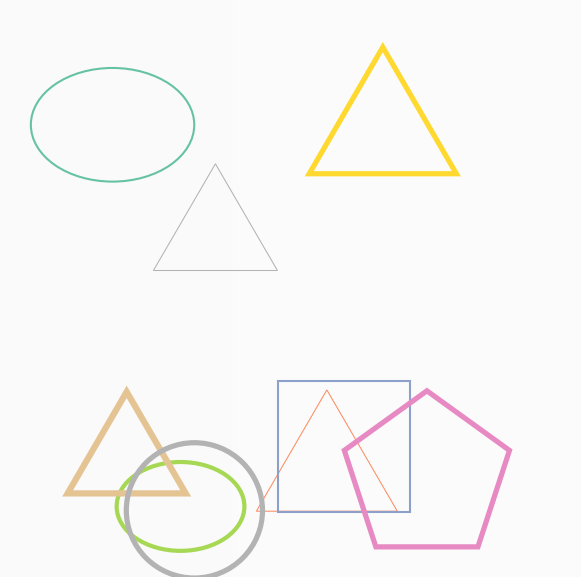[{"shape": "oval", "thickness": 1, "radius": 0.7, "center": [0.194, 0.783]}, {"shape": "triangle", "thickness": 0.5, "radius": 0.7, "center": [0.562, 0.184]}, {"shape": "square", "thickness": 1, "radius": 0.57, "center": [0.592, 0.226]}, {"shape": "pentagon", "thickness": 2.5, "radius": 0.75, "center": [0.734, 0.173]}, {"shape": "oval", "thickness": 2, "radius": 0.55, "center": [0.311, 0.122]}, {"shape": "triangle", "thickness": 2.5, "radius": 0.73, "center": [0.659, 0.771]}, {"shape": "triangle", "thickness": 3, "radius": 0.59, "center": [0.218, 0.203]}, {"shape": "triangle", "thickness": 0.5, "radius": 0.62, "center": [0.371, 0.592]}, {"shape": "circle", "thickness": 2.5, "radius": 0.59, "center": [0.334, 0.115]}]